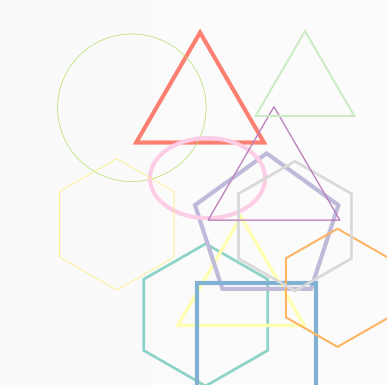[{"shape": "hexagon", "thickness": 2, "radius": 0.92, "center": [0.531, 0.182]}, {"shape": "triangle", "thickness": 2.5, "radius": 0.94, "center": [0.622, 0.249]}, {"shape": "pentagon", "thickness": 3, "radius": 0.97, "center": [0.688, 0.407]}, {"shape": "triangle", "thickness": 3, "radius": 0.95, "center": [0.516, 0.725]}, {"shape": "square", "thickness": 3, "radius": 0.77, "center": [0.662, 0.112]}, {"shape": "hexagon", "thickness": 1.5, "radius": 0.77, "center": [0.871, 0.253]}, {"shape": "circle", "thickness": 0.5, "radius": 0.96, "center": [0.34, 0.72]}, {"shape": "oval", "thickness": 3, "radius": 0.74, "center": [0.536, 0.537]}, {"shape": "hexagon", "thickness": 2, "radius": 0.84, "center": [0.761, 0.413]}, {"shape": "triangle", "thickness": 1, "radius": 0.98, "center": [0.707, 0.526]}, {"shape": "triangle", "thickness": 1.5, "radius": 0.74, "center": [0.787, 0.772]}, {"shape": "hexagon", "thickness": 0.5, "radius": 0.85, "center": [0.301, 0.417]}]